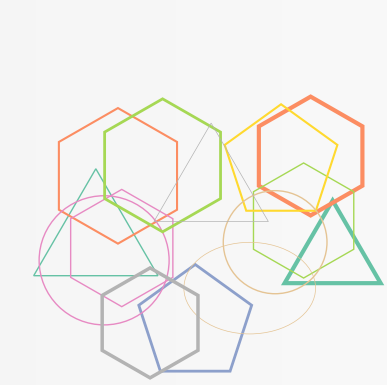[{"shape": "triangle", "thickness": 1, "radius": 0.93, "center": [0.247, 0.376]}, {"shape": "triangle", "thickness": 3, "radius": 0.72, "center": [0.858, 0.336]}, {"shape": "hexagon", "thickness": 1.5, "radius": 0.88, "center": [0.304, 0.543]}, {"shape": "hexagon", "thickness": 3, "radius": 0.77, "center": [0.802, 0.595]}, {"shape": "pentagon", "thickness": 2, "radius": 0.77, "center": [0.504, 0.16]}, {"shape": "hexagon", "thickness": 1, "radius": 0.76, "center": [0.314, 0.356]}, {"shape": "circle", "thickness": 1, "radius": 0.84, "center": [0.269, 0.324]}, {"shape": "hexagon", "thickness": 1, "radius": 0.75, "center": [0.784, 0.427]}, {"shape": "hexagon", "thickness": 2, "radius": 0.86, "center": [0.42, 0.571]}, {"shape": "pentagon", "thickness": 1.5, "radius": 0.76, "center": [0.725, 0.576]}, {"shape": "circle", "thickness": 1, "radius": 0.67, "center": [0.71, 0.371]}, {"shape": "oval", "thickness": 0.5, "radius": 0.85, "center": [0.644, 0.252]}, {"shape": "triangle", "thickness": 0.5, "radius": 0.85, "center": [0.545, 0.51]}, {"shape": "hexagon", "thickness": 2.5, "radius": 0.71, "center": [0.387, 0.161]}]